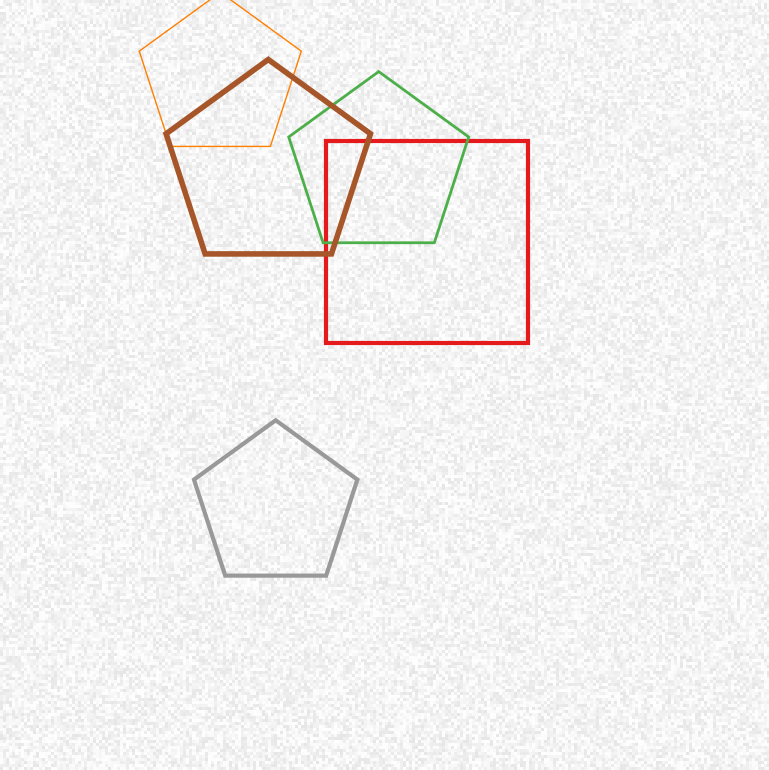[{"shape": "square", "thickness": 1.5, "radius": 0.66, "center": [0.554, 0.686]}, {"shape": "pentagon", "thickness": 1, "radius": 0.61, "center": [0.492, 0.784]}, {"shape": "pentagon", "thickness": 0.5, "radius": 0.55, "center": [0.286, 0.899]}, {"shape": "pentagon", "thickness": 2, "radius": 0.7, "center": [0.348, 0.783]}, {"shape": "pentagon", "thickness": 1.5, "radius": 0.56, "center": [0.358, 0.343]}]